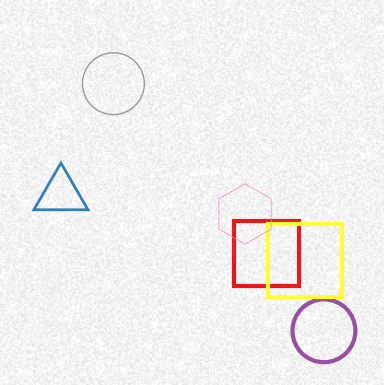[{"shape": "square", "thickness": 3, "radius": 0.42, "center": [0.693, 0.342]}, {"shape": "triangle", "thickness": 2, "radius": 0.41, "center": [0.158, 0.496]}, {"shape": "circle", "thickness": 3, "radius": 0.41, "center": [0.841, 0.141]}, {"shape": "square", "thickness": 3, "radius": 0.48, "center": [0.793, 0.323]}, {"shape": "hexagon", "thickness": 0.5, "radius": 0.39, "center": [0.636, 0.444]}, {"shape": "circle", "thickness": 1, "radius": 0.4, "center": [0.295, 0.783]}]